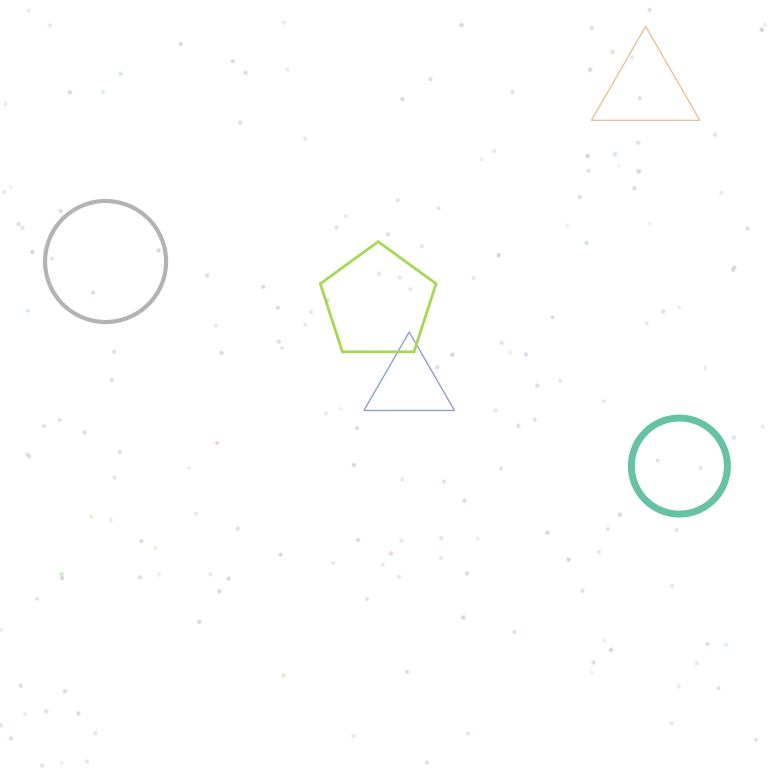[{"shape": "circle", "thickness": 2.5, "radius": 0.31, "center": [0.882, 0.395]}, {"shape": "triangle", "thickness": 0.5, "radius": 0.34, "center": [0.531, 0.501]}, {"shape": "pentagon", "thickness": 1, "radius": 0.4, "center": [0.491, 0.607]}, {"shape": "triangle", "thickness": 0.5, "radius": 0.41, "center": [0.838, 0.884]}, {"shape": "circle", "thickness": 1.5, "radius": 0.39, "center": [0.137, 0.66]}]